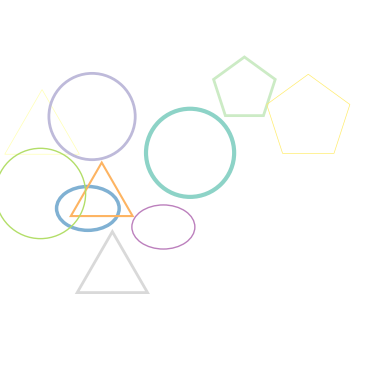[{"shape": "circle", "thickness": 3, "radius": 0.57, "center": [0.494, 0.603]}, {"shape": "triangle", "thickness": 0.5, "radius": 0.56, "center": [0.109, 0.655]}, {"shape": "circle", "thickness": 2, "radius": 0.56, "center": [0.239, 0.697]}, {"shape": "oval", "thickness": 2.5, "radius": 0.41, "center": [0.228, 0.459]}, {"shape": "triangle", "thickness": 1.5, "radius": 0.46, "center": [0.264, 0.485]}, {"shape": "circle", "thickness": 1, "radius": 0.59, "center": [0.105, 0.497]}, {"shape": "triangle", "thickness": 2, "radius": 0.53, "center": [0.292, 0.293]}, {"shape": "oval", "thickness": 1, "radius": 0.41, "center": [0.424, 0.41]}, {"shape": "pentagon", "thickness": 2, "radius": 0.42, "center": [0.635, 0.768]}, {"shape": "pentagon", "thickness": 0.5, "radius": 0.57, "center": [0.801, 0.694]}]